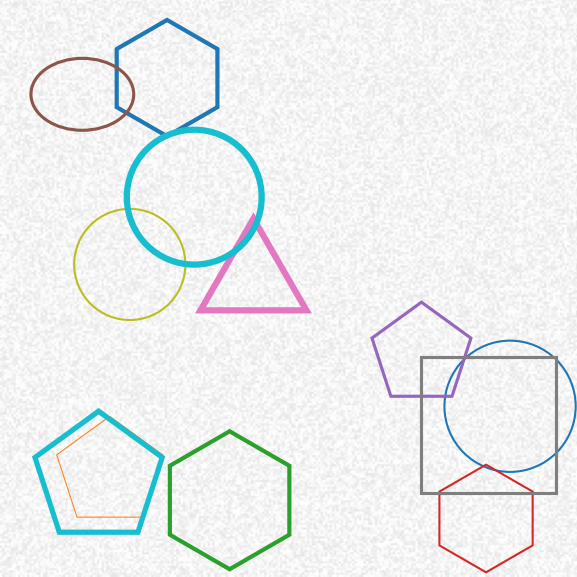[{"shape": "circle", "thickness": 1, "radius": 0.57, "center": [0.883, 0.296]}, {"shape": "hexagon", "thickness": 2, "radius": 0.5, "center": [0.289, 0.864]}, {"shape": "pentagon", "thickness": 0.5, "radius": 0.48, "center": [0.19, 0.182]}, {"shape": "hexagon", "thickness": 2, "radius": 0.6, "center": [0.398, 0.133]}, {"shape": "hexagon", "thickness": 1, "radius": 0.47, "center": [0.842, 0.101]}, {"shape": "pentagon", "thickness": 1.5, "radius": 0.45, "center": [0.73, 0.386]}, {"shape": "oval", "thickness": 1.5, "radius": 0.44, "center": [0.143, 0.836]}, {"shape": "triangle", "thickness": 3, "radius": 0.53, "center": [0.439, 0.515]}, {"shape": "square", "thickness": 1.5, "radius": 0.58, "center": [0.846, 0.263]}, {"shape": "circle", "thickness": 1, "radius": 0.48, "center": [0.225, 0.541]}, {"shape": "pentagon", "thickness": 2.5, "radius": 0.58, "center": [0.171, 0.171]}, {"shape": "circle", "thickness": 3, "radius": 0.58, "center": [0.336, 0.658]}]